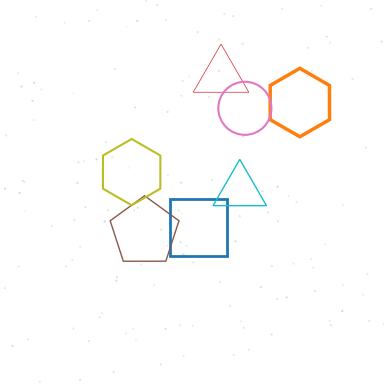[{"shape": "square", "thickness": 2, "radius": 0.37, "center": [0.515, 0.409]}, {"shape": "hexagon", "thickness": 2.5, "radius": 0.44, "center": [0.779, 0.734]}, {"shape": "triangle", "thickness": 0.5, "radius": 0.42, "center": [0.574, 0.802]}, {"shape": "pentagon", "thickness": 1, "radius": 0.47, "center": [0.376, 0.398]}, {"shape": "circle", "thickness": 1.5, "radius": 0.34, "center": [0.636, 0.719]}, {"shape": "hexagon", "thickness": 1.5, "radius": 0.43, "center": [0.342, 0.553]}, {"shape": "triangle", "thickness": 1, "radius": 0.4, "center": [0.623, 0.506]}]